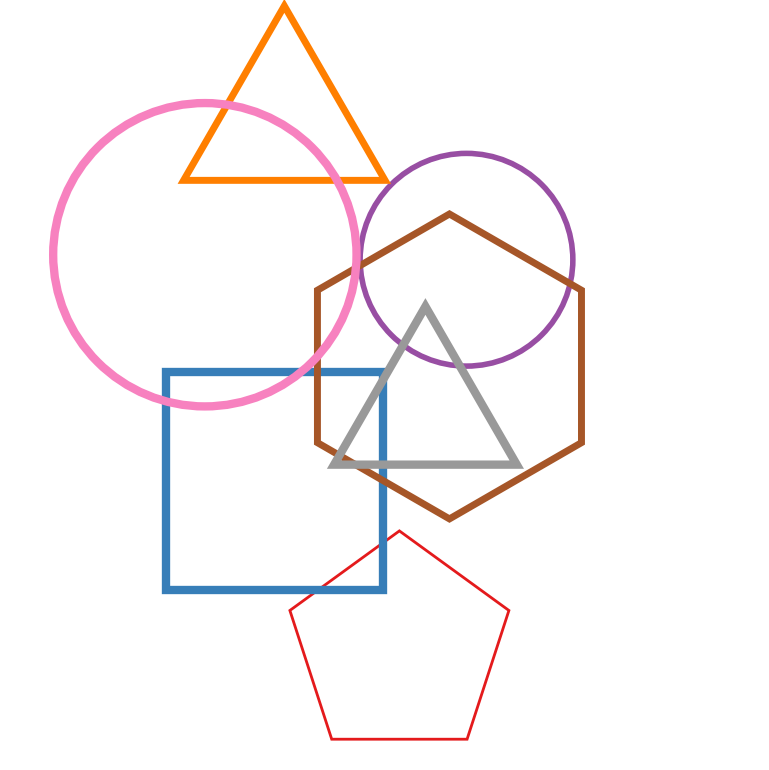[{"shape": "pentagon", "thickness": 1, "radius": 0.75, "center": [0.519, 0.161]}, {"shape": "square", "thickness": 3, "radius": 0.71, "center": [0.357, 0.375]}, {"shape": "circle", "thickness": 2, "radius": 0.69, "center": [0.606, 0.663]}, {"shape": "triangle", "thickness": 2.5, "radius": 0.76, "center": [0.369, 0.841]}, {"shape": "hexagon", "thickness": 2.5, "radius": 0.99, "center": [0.584, 0.524]}, {"shape": "circle", "thickness": 3, "radius": 0.98, "center": [0.266, 0.669]}, {"shape": "triangle", "thickness": 3, "radius": 0.68, "center": [0.553, 0.465]}]